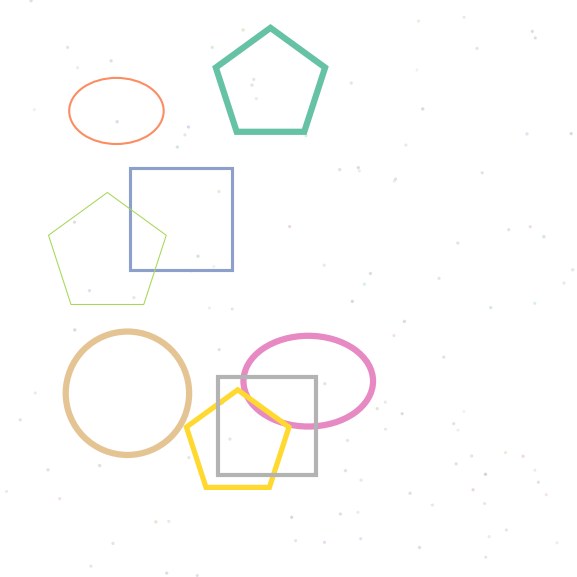[{"shape": "pentagon", "thickness": 3, "radius": 0.5, "center": [0.468, 0.851]}, {"shape": "oval", "thickness": 1, "radius": 0.41, "center": [0.202, 0.807]}, {"shape": "square", "thickness": 1.5, "radius": 0.44, "center": [0.313, 0.62]}, {"shape": "oval", "thickness": 3, "radius": 0.56, "center": [0.534, 0.339]}, {"shape": "pentagon", "thickness": 0.5, "radius": 0.54, "center": [0.186, 0.559]}, {"shape": "pentagon", "thickness": 2.5, "radius": 0.47, "center": [0.412, 0.231]}, {"shape": "circle", "thickness": 3, "radius": 0.53, "center": [0.221, 0.318]}, {"shape": "square", "thickness": 2, "radius": 0.43, "center": [0.462, 0.261]}]